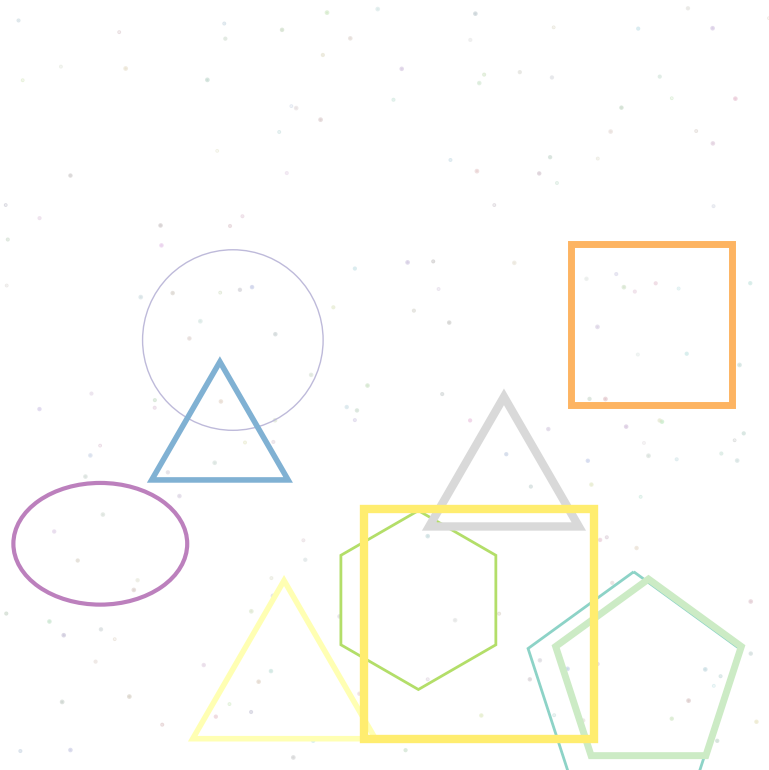[{"shape": "pentagon", "thickness": 1, "radius": 0.72, "center": [0.823, 0.113]}, {"shape": "triangle", "thickness": 2, "radius": 0.68, "center": [0.369, 0.109]}, {"shape": "circle", "thickness": 0.5, "radius": 0.59, "center": [0.302, 0.558]}, {"shape": "triangle", "thickness": 2, "radius": 0.51, "center": [0.286, 0.428]}, {"shape": "square", "thickness": 2.5, "radius": 0.52, "center": [0.847, 0.578]}, {"shape": "hexagon", "thickness": 1, "radius": 0.58, "center": [0.543, 0.221]}, {"shape": "triangle", "thickness": 3, "radius": 0.56, "center": [0.655, 0.372]}, {"shape": "oval", "thickness": 1.5, "radius": 0.56, "center": [0.13, 0.294]}, {"shape": "pentagon", "thickness": 2.5, "radius": 0.63, "center": [0.842, 0.121]}, {"shape": "square", "thickness": 3, "radius": 0.75, "center": [0.622, 0.189]}]